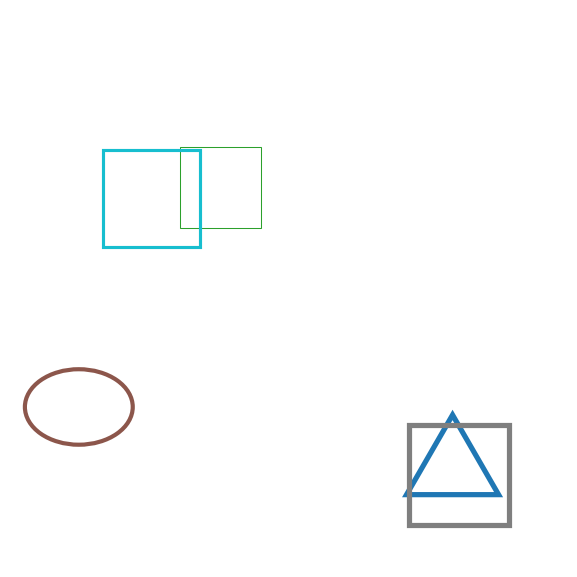[{"shape": "triangle", "thickness": 2.5, "radius": 0.46, "center": [0.784, 0.189]}, {"shape": "square", "thickness": 0.5, "radius": 0.35, "center": [0.382, 0.674]}, {"shape": "oval", "thickness": 2, "radius": 0.47, "center": [0.136, 0.294]}, {"shape": "square", "thickness": 2.5, "radius": 0.43, "center": [0.795, 0.176]}, {"shape": "square", "thickness": 1.5, "radius": 0.42, "center": [0.262, 0.655]}]